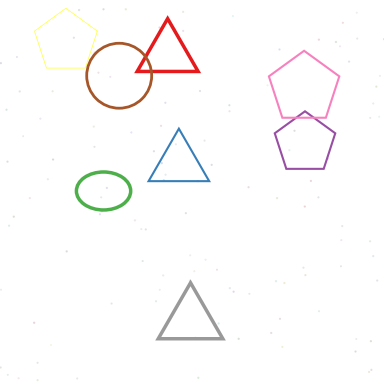[{"shape": "triangle", "thickness": 2.5, "radius": 0.46, "center": [0.435, 0.86]}, {"shape": "triangle", "thickness": 1.5, "radius": 0.45, "center": [0.465, 0.575]}, {"shape": "oval", "thickness": 2.5, "radius": 0.35, "center": [0.269, 0.504]}, {"shape": "pentagon", "thickness": 1.5, "radius": 0.41, "center": [0.792, 0.628]}, {"shape": "pentagon", "thickness": 0.5, "radius": 0.43, "center": [0.171, 0.893]}, {"shape": "circle", "thickness": 2, "radius": 0.42, "center": [0.31, 0.803]}, {"shape": "pentagon", "thickness": 1.5, "radius": 0.48, "center": [0.79, 0.772]}, {"shape": "triangle", "thickness": 2.5, "radius": 0.48, "center": [0.495, 0.169]}]